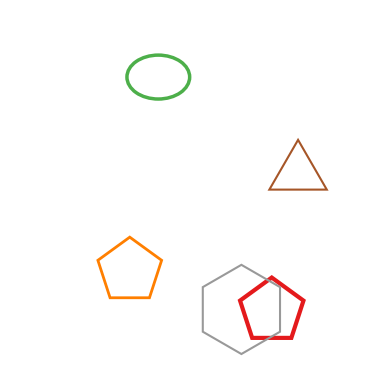[{"shape": "pentagon", "thickness": 3, "radius": 0.43, "center": [0.706, 0.192]}, {"shape": "oval", "thickness": 2.5, "radius": 0.41, "center": [0.411, 0.8]}, {"shape": "pentagon", "thickness": 2, "radius": 0.44, "center": [0.337, 0.297]}, {"shape": "triangle", "thickness": 1.5, "radius": 0.43, "center": [0.774, 0.551]}, {"shape": "hexagon", "thickness": 1.5, "radius": 0.58, "center": [0.627, 0.196]}]